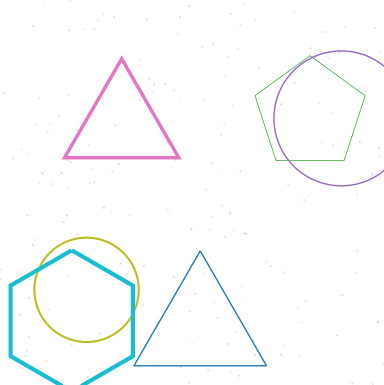[{"shape": "triangle", "thickness": 1, "radius": 0.99, "center": [0.52, 0.149]}, {"shape": "pentagon", "thickness": 0.5, "radius": 0.75, "center": [0.805, 0.705]}, {"shape": "circle", "thickness": 1, "radius": 0.88, "center": [0.887, 0.693]}, {"shape": "triangle", "thickness": 2.5, "radius": 0.86, "center": [0.316, 0.676]}, {"shape": "circle", "thickness": 1.5, "radius": 0.68, "center": [0.225, 0.247]}, {"shape": "hexagon", "thickness": 3, "radius": 0.92, "center": [0.186, 0.167]}]